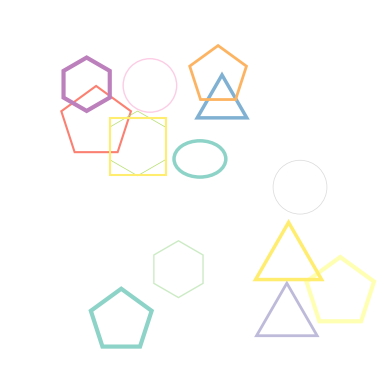[{"shape": "oval", "thickness": 2.5, "radius": 0.34, "center": [0.519, 0.587]}, {"shape": "pentagon", "thickness": 3, "radius": 0.42, "center": [0.315, 0.167]}, {"shape": "pentagon", "thickness": 3, "radius": 0.46, "center": [0.884, 0.24]}, {"shape": "triangle", "thickness": 2, "radius": 0.45, "center": [0.745, 0.173]}, {"shape": "pentagon", "thickness": 1.5, "radius": 0.48, "center": [0.25, 0.682]}, {"shape": "triangle", "thickness": 2.5, "radius": 0.37, "center": [0.577, 0.731]}, {"shape": "pentagon", "thickness": 2, "radius": 0.39, "center": [0.566, 0.804]}, {"shape": "hexagon", "thickness": 0.5, "radius": 0.42, "center": [0.357, 0.627]}, {"shape": "circle", "thickness": 1, "radius": 0.35, "center": [0.389, 0.778]}, {"shape": "circle", "thickness": 0.5, "radius": 0.35, "center": [0.779, 0.514]}, {"shape": "hexagon", "thickness": 3, "radius": 0.35, "center": [0.225, 0.781]}, {"shape": "hexagon", "thickness": 1, "radius": 0.37, "center": [0.463, 0.301]}, {"shape": "triangle", "thickness": 2.5, "radius": 0.49, "center": [0.75, 0.323]}, {"shape": "square", "thickness": 1.5, "radius": 0.37, "center": [0.359, 0.62]}]